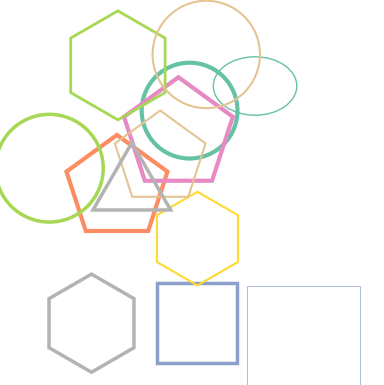[{"shape": "circle", "thickness": 3, "radius": 0.62, "center": [0.492, 0.713]}, {"shape": "oval", "thickness": 1, "radius": 0.54, "center": [0.662, 0.777]}, {"shape": "pentagon", "thickness": 3, "radius": 0.69, "center": [0.304, 0.512]}, {"shape": "square", "thickness": 0.5, "radius": 0.73, "center": [0.788, 0.111]}, {"shape": "square", "thickness": 2.5, "radius": 0.52, "center": [0.512, 0.162]}, {"shape": "pentagon", "thickness": 3, "radius": 0.74, "center": [0.463, 0.651]}, {"shape": "circle", "thickness": 2.5, "radius": 0.7, "center": [0.128, 0.563]}, {"shape": "hexagon", "thickness": 2, "radius": 0.71, "center": [0.306, 0.83]}, {"shape": "hexagon", "thickness": 1.5, "radius": 0.61, "center": [0.513, 0.38]}, {"shape": "circle", "thickness": 1.5, "radius": 0.7, "center": [0.536, 0.859]}, {"shape": "pentagon", "thickness": 1.5, "radius": 0.62, "center": [0.416, 0.589]}, {"shape": "triangle", "thickness": 2.5, "radius": 0.58, "center": [0.342, 0.513]}, {"shape": "hexagon", "thickness": 2.5, "radius": 0.64, "center": [0.238, 0.161]}]